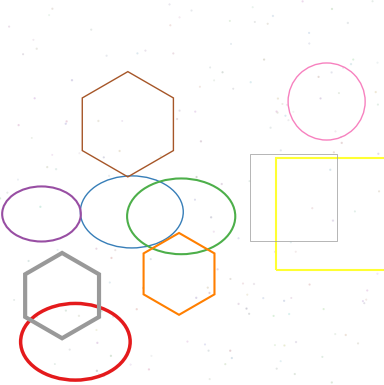[{"shape": "oval", "thickness": 2.5, "radius": 0.71, "center": [0.196, 0.112]}, {"shape": "oval", "thickness": 1, "radius": 0.67, "center": [0.342, 0.45]}, {"shape": "oval", "thickness": 1.5, "radius": 0.7, "center": [0.471, 0.438]}, {"shape": "oval", "thickness": 1.5, "radius": 0.51, "center": [0.108, 0.444]}, {"shape": "hexagon", "thickness": 1.5, "radius": 0.53, "center": [0.465, 0.289]}, {"shape": "square", "thickness": 1.5, "radius": 0.73, "center": [0.862, 0.444]}, {"shape": "hexagon", "thickness": 1, "radius": 0.68, "center": [0.332, 0.677]}, {"shape": "circle", "thickness": 1, "radius": 0.5, "center": [0.848, 0.736]}, {"shape": "square", "thickness": 0.5, "radius": 0.57, "center": [0.761, 0.487]}, {"shape": "hexagon", "thickness": 3, "radius": 0.55, "center": [0.161, 0.232]}]